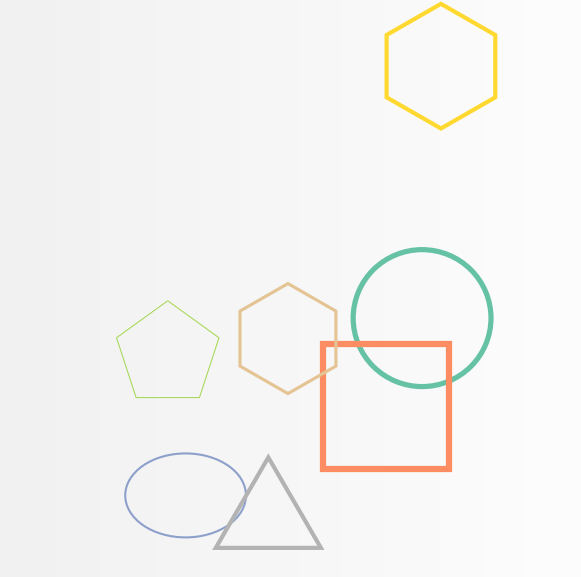[{"shape": "circle", "thickness": 2.5, "radius": 0.59, "center": [0.726, 0.448]}, {"shape": "square", "thickness": 3, "radius": 0.54, "center": [0.665, 0.295]}, {"shape": "oval", "thickness": 1, "radius": 0.52, "center": [0.319, 0.141]}, {"shape": "pentagon", "thickness": 0.5, "radius": 0.46, "center": [0.289, 0.386]}, {"shape": "hexagon", "thickness": 2, "radius": 0.54, "center": [0.759, 0.885]}, {"shape": "hexagon", "thickness": 1.5, "radius": 0.48, "center": [0.495, 0.413]}, {"shape": "triangle", "thickness": 2, "radius": 0.52, "center": [0.462, 0.103]}]